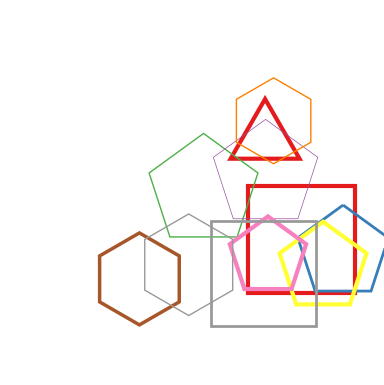[{"shape": "triangle", "thickness": 3, "radius": 0.52, "center": [0.689, 0.639]}, {"shape": "square", "thickness": 3, "radius": 0.69, "center": [0.783, 0.377]}, {"shape": "pentagon", "thickness": 2, "radius": 0.62, "center": [0.891, 0.344]}, {"shape": "pentagon", "thickness": 1, "radius": 0.74, "center": [0.529, 0.505]}, {"shape": "pentagon", "thickness": 0.5, "radius": 0.71, "center": [0.69, 0.547]}, {"shape": "hexagon", "thickness": 1, "radius": 0.56, "center": [0.711, 0.686]}, {"shape": "pentagon", "thickness": 3, "radius": 0.59, "center": [0.839, 0.305]}, {"shape": "hexagon", "thickness": 2.5, "radius": 0.6, "center": [0.362, 0.276]}, {"shape": "pentagon", "thickness": 3, "radius": 0.52, "center": [0.696, 0.334]}, {"shape": "square", "thickness": 2, "radius": 0.68, "center": [0.685, 0.289]}, {"shape": "hexagon", "thickness": 1, "radius": 0.66, "center": [0.49, 0.312]}]